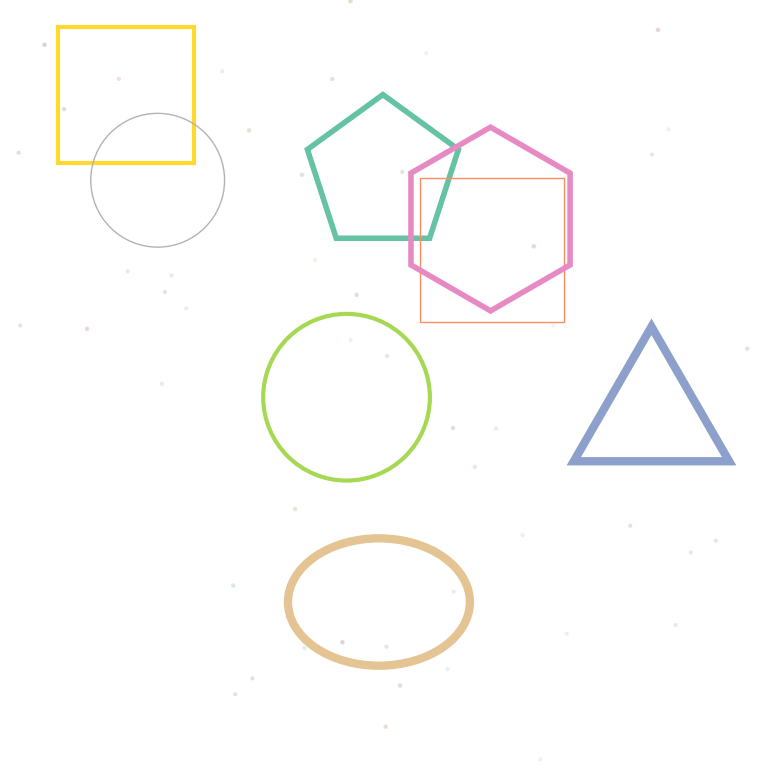[{"shape": "pentagon", "thickness": 2, "radius": 0.52, "center": [0.497, 0.774]}, {"shape": "square", "thickness": 0.5, "radius": 0.47, "center": [0.639, 0.675]}, {"shape": "triangle", "thickness": 3, "radius": 0.58, "center": [0.846, 0.459]}, {"shape": "hexagon", "thickness": 2, "radius": 0.6, "center": [0.637, 0.716]}, {"shape": "circle", "thickness": 1.5, "radius": 0.54, "center": [0.45, 0.484]}, {"shape": "square", "thickness": 1.5, "radius": 0.44, "center": [0.164, 0.877]}, {"shape": "oval", "thickness": 3, "radius": 0.59, "center": [0.492, 0.218]}, {"shape": "circle", "thickness": 0.5, "radius": 0.43, "center": [0.205, 0.766]}]